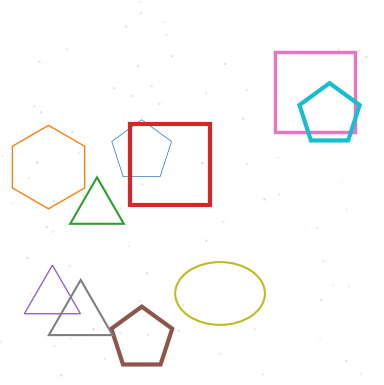[{"shape": "pentagon", "thickness": 0.5, "radius": 0.41, "center": [0.368, 0.607]}, {"shape": "hexagon", "thickness": 1, "radius": 0.54, "center": [0.126, 0.566]}, {"shape": "triangle", "thickness": 1.5, "radius": 0.4, "center": [0.252, 0.459]}, {"shape": "square", "thickness": 3, "radius": 0.52, "center": [0.441, 0.573]}, {"shape": "triangle", "thickness": 1, "radius": 0.42, "center": [0.136, 0.227]}, {"shape": "pentagon", "thickness": 3, "radius": 0.42, "center": [0.368, 0.121]}, {"shape": "square", "thickness": 2.5, "radius": 0.52, "center": [0.818, 0.761]}, {"shape": "triangle", "thickness": 1.5, "radius": 0.48, "center": [0.21, 0.177]}, {"shape": "oval", "thickness": 1.5, "radius": 0.58, "center": [0.572, 0.238]}, {"shape": "pentagon", "thickness": 3, "radius": 0.41, "center": [0.856, 0.702]}]